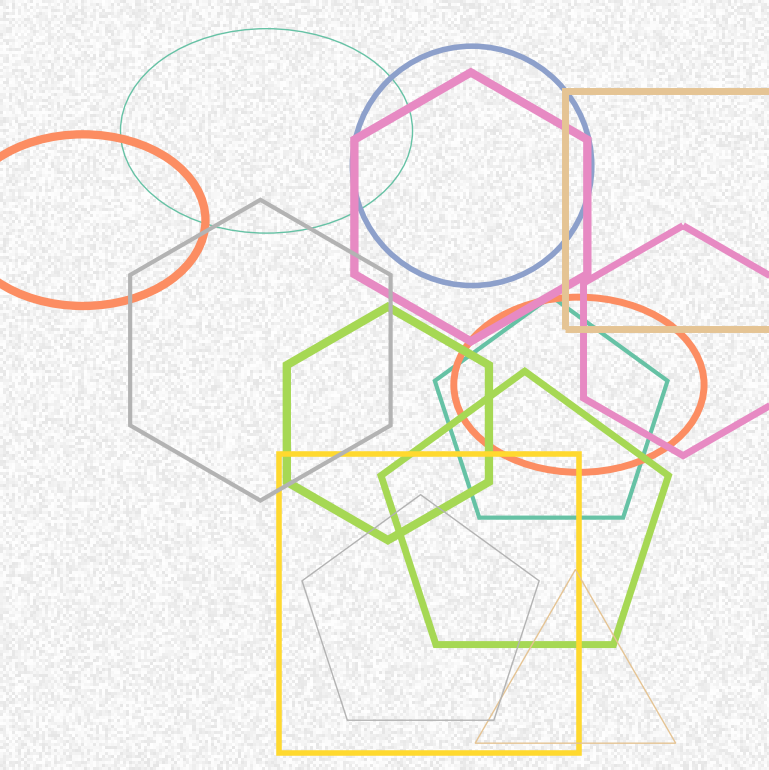[{"shape": "oval", "thickness": 0.5, "radius": 0.95, "center": [0.346, 0.83]}, {"shape": "pentagon", "thickness": 1.5, "radius": 0.79, "center": [0.716, 0.456]}, {"shape": "oval", "thickness": 3, "radius": 0.8, "center": [0.108, 0.714]}, {"shape": "oval", "thickness": 2.5, "radius": 0.81, "center": [0.752, 0.5]}, {"shape": "circle", "thickness": 2, "radius": 0.78, "center": [0.613, 0.785]}, {"shape": "hexagon", "thickness": 2.5, "radius": 0.75, "center": [0.887, 0.558]}, {"shape": "hexagon", "thickness": 3, "radius": 0.87, "center": [0.612, 0.731]}, {"shape": "hexagon", "thickness": 3, "radius": 0.76, "center": [0.504, 0.45]}, {"shape": "pentagon", "thickness": 2.5, "radius": 0.98, "center": [0.681, 0.322]}, {"shape": "square", "thickness": 2, "radius": 0.97, "center": [0.557, 0.216]}, {"shape": "square", "thickness": 2.5, "radius": 0.77, "center": [0.888, 0.727]}, {"shape": "triangle", "thickness": 0.5, "radius": 0.75, "center": [0.747, 0.11]}, {"shape": "pentagon", "thickness": 0.5, "radius": 0.81, "center": [0.546, 0.196]}, {"shape": "hexagon", "thickness": 1.5, "radius": 0.98, "center": [0.338, 0.545]}]